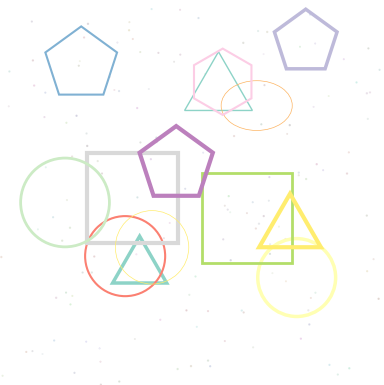[{"shape": "triangle", "thickness": 1, "radius": 0.51, "center": [0.568, 0.764]}, {"shape": "triangle", "thickness": 2.5, "radius": 0.41, "center": [0.363, 0.305]}, {"shape": "circle", "thickness": 2.5, "radius": 0.51, "center": [0.771, 0.279]}, {"shape": "pentagon", "thickness": 2.5, "radius": 0.43, "center": [0.794, 0.891]}, {"shape": "circle", "thickness": 1.5, "radius": 0.52, "center": [0.325, 0.335]}, {"shape": "pentagon", "thickness": 1.5, "radius": 0.49, "center": [0.211, 0.833]}, {"shape": "oval", "thickness": 0.5, "radius": 0.46, "center": [0.667, 0.726]}, {"shape": "square", "thickness": 2, "radius": 0.58, "center": [0.643, 0.434]}, {"shape": "hexagon", "thickness": 1.5, "radius": 0.43, "center": [0.578, 0.788]}, {"shape": "square", "thickness": 3, "radius": 0.59, "center": [0.344, 0.485]}, {"shape": "pentagon", "thickness": 3, "radius": 0.5, "center": [0.458, 0.572]}, {"shape": "circle", "thickness": 2, "radius": 0.58, "center": [0.169, 0.474]}, {"shape": "triangle", "thickness": 3, "radius": 0.46, "center": [0.753, 0.404]}, {"shape": "circle", "thickness": 0.5, "radius": 0.48, "center": [0.395, 0.358]}]